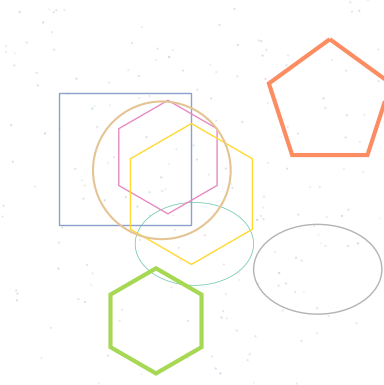[{"shape": "oval", "thickness": 0.5, "radius": 0.77, "center": [0.505, 0.366]}, {"shape": "pentagon", "thickness": 3, "radius": 0.83, "center": [0.857, 0.732]}, {"shape": "square", "thickness": 1, "radius": 0.86, "center": [0.326, 0.587]}, {"shape": "hexagon", "thickness": 1, "radius": 0.74, "center": [0.436, 0.592]}, {"shape": "hexagon", "thickness": 3, "radius": 0.68, "center": [0.405, 0.167]}, {"shape": "hexagon", "thickness": 1, "radius": 0.91, "center": [0.497, 0.496]}, {"shape": "circle", "thickness": 1.5, "radius": 0.89, "center": [0.42, 0.558]}, {"shape": "oval", "thickness": 1, "radius": 0.83, "center": [0.825, 0.301]}]